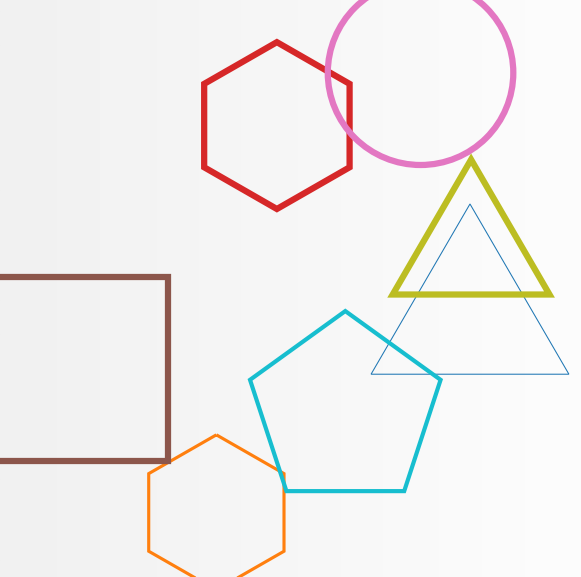[{"shape": "triangle", "thickness": 0.5, "radius": 0.98, "center": [0.809, 0.449]}, {"shape": "hexagon", "thickness": 1.5, "radius": 0.67, "center": [0.372, 0.112]}, {"shape": "hexagon", "thickness": 3, "radius": 0.72, "center": [0.476, 0.782]}, {"shape": "square", "thickness": 3, "radius": 0.8, "center": [0.13, 0.36]}, {"shape": "circle", "thickness": 3, "radius": 0.8, "center": [0.724, 0.873]}, {"shape": "triangle", "thickness": 3, "radius": 0.78, "center": [0.81, 0.567]}, {"shape": "pentagon", "thickness": 2, "radius": 0.86, "center": [0.594, 0.288]}]